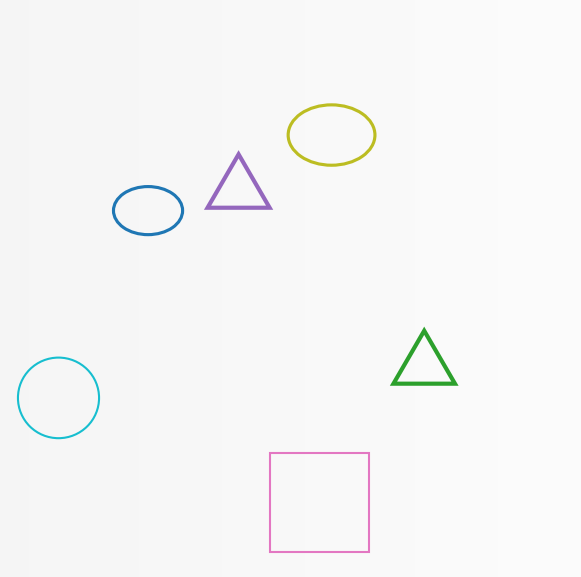[{"shape": "oval", "thickness": 1.5, "radius": 0.3, "center": [0.255, 0.634]}, {"shape": "triangle", "thickness": 2, "radius": 0.31, "center": [0.73, 0.365]}, {"shape": "triangle", "thickness": 2, "radius": 0.31, "center": [0.41, 0.67]}, {"shape": "square", "thickness": 1, "radius": 0.43, "center": [0.549, 0.129]}, {"shape": "oval", "thickness": 1.5, "radius": 0.37, "center": [0.57, 0.765]}, {"shape": "circle", "thickness": 1, "radius": 0.35, "center": [0.101, 0.31]}]